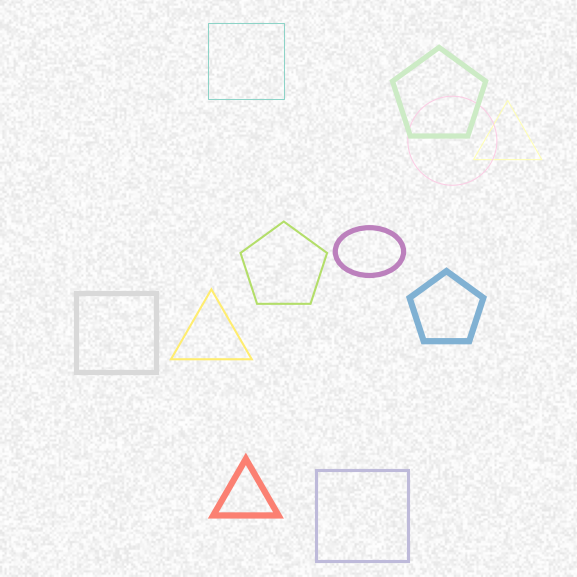[{"shape": "square", "thickness": 0.5, "radius": 0.33, "center": [0.426, 0.894]}, {"shape": "triangle", "thickness": 0.5, "radius": 0.34, "center": [0.879, 0.757]}, {"shape": "square", "thickness": 1.5, "radius": 0.4, "center": [0.626, 0.106]}, {"shape": "triangle", "thickness": 3, "radius": 0.33, "center": [0.426, 0.139]}, {"shape": "pentagon", "thickness": 3, "radius": 0.34, "center": [0.773, 0.463]}, {"shape": "pentagon", "thickness": 1, "radius": 0.39, "center": [0.491, 0.537]}, {"shape": "circle", "thickness": 0.5, "radius": 0.39, "center": [0.783, 0.755]}, {"shape": "square", "thickness": 2.5, "radius": 0.34, "center": [0.201, 0.423]}, {"shape": "oval", "thickness": 2.5, "radius": 0.3, "center": [0.64, 0.564]}, {"shape": "pentagon", "thickness": 2.5, "radius": 0.42, "center": [0.76, 0.832]}, {"shape": "triangle", "thickness": 1, "radius": 0.4, "center": [0.366, 0.417]}]